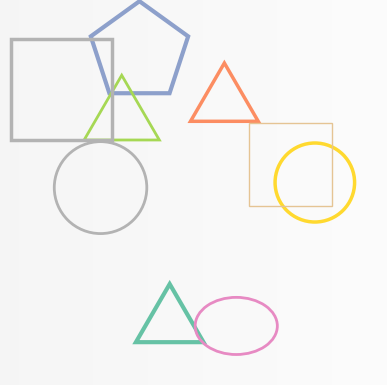[{"shape": "triangle", "thickness": 3, "radius": 0.5, "center": [0.438, 0.162]}, {"shape": "triangle", "thickness": 2.5, "radius": 0.5, "center": [0.579, 0.735]}, {"shape": "pentagon", "thickness": 3, "radius": 0.66, "center": [0.36, 0.865]}, {"shape": "oval", "thickness": 2, "radius": 0.53, "center": [0.61, 0.153]}, {"shape": "triangle", "thickness": 2, "radius": 0.56, "center": [0.314, 0.692]}, {"shape": "circle", "thickness": 2.5, "radius": 0.51, "center": [0.812, 0.526]}, {"shape": "square", "thickness": 1, "radius": 0.54, "center": [0.749, 0.573]}, {"shape": "circle", "thickness": 2, "radius": 0.6, "center": [0.259, 0.513]}, {"shape": "square", "thickness": 2.5, "radius": 0.66, "center": [0.159, 0.767]}]